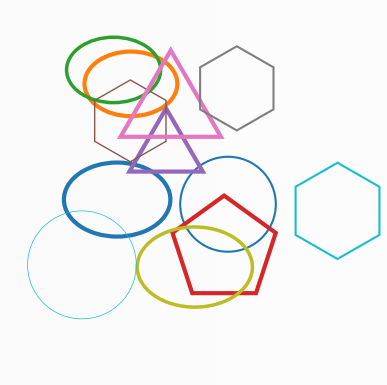[{"shape": "oval", "thickness": 3, "radius": 0.69, "center": [0.302, 0.482]}, {"shape": "circle", "thickness": 1.5, "radius": 0.62, "center": [0.588, 0.469]}, {"shape": "oval", "thickness": 3, "radius": 0.6, "center": [0.338, 0.782]}, {"shape": "oval", "thickness": 2.5, "radius": 0.61, "center": [0.293, 0.818]}, {"shape": "pentagon", "thickness": 3, "radius": 0.7, "center": [0.578, 0.352]}, {"shape": "triangle", "thickness": 3, "radius": 0.55, "center": [0.429, 0.609]}, {"shape": "hexagon", "thickness": 1, "radius": 0.53, "center": [0.336, 0.686]}, {"shape": "triangle", "thickness": 3, "radius": 0.75, "center": [0.441, 0.72]}, {"shape": "hexagon", "thickness": 1.5, "radius": 0.55, "center": [0.611, 0.771]}, {"shape": "oval", "thickness": 2.5, "radius": 0.74, "center": [0.503, 0.306]}, {"shape": "hexagon", "thickness": 1.5, "radius": 0.62, "center": [0.871, 0.452]}, {"shape": "circle", "thickness": 0.5, "radius": 0.7, "center": [0.211, 0.312]}]